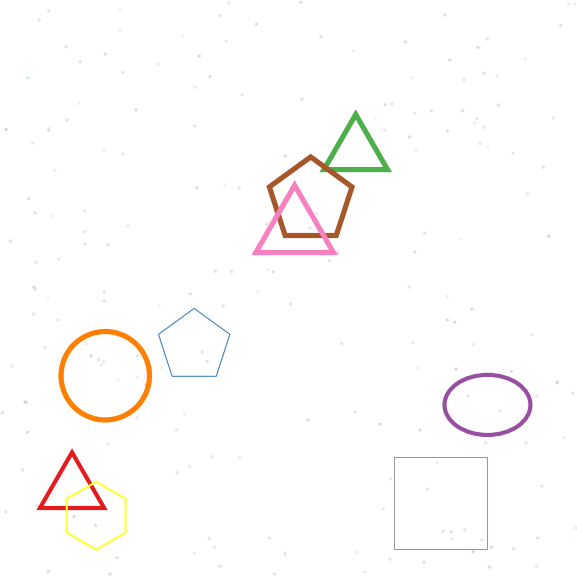[{"shape": "triangle", "thickness": 2, "radius": 0.32, "center": [0.125, 0.152]}, {"shape": "pentagon", "thickness": 0.5, "radius": 0.32, "center": [0.336, 0.4]}, {"shape": "triangle", "thickness": 2.5, "radius": 0.32, "center": [0.616, 0.737]}, {"shape": "oval", "thickness": 2, "radius": 0.37, "center": [0.844, 0.298]}, {"shape": "circle", "thickness": 2.5, "radius": 0.38, "center": [0.182, 0.349]}, {"shape": "hexagon", "thickness": 1, "radius": 0.29, "center": [0.167, 0.106]}, {"shape": "pentagon", "thickness": 2.5, "radius": 0.38, "center": [0.538, 0.652]}, {"shape": "triangle", "thickness": 2.5, "radius": 0.39, "center": [0.51, 0.601]}, {"shape": "square", "thickness": 0.5, "radius": 0.4, "center": [0.763, 0.128]}]